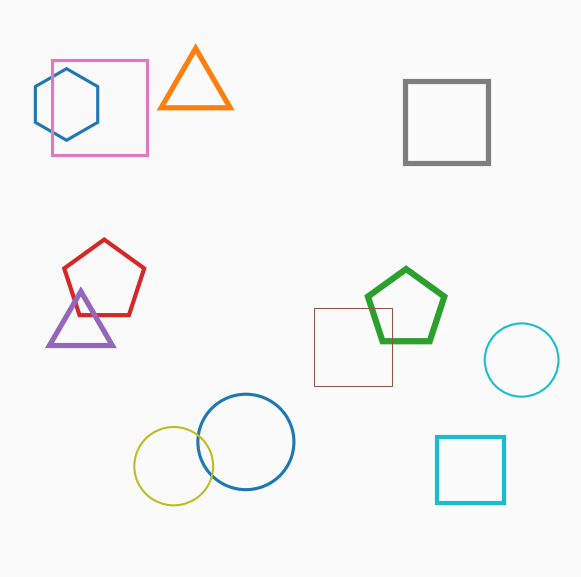[{"shape": "circle", "thickness": 1.5, "radius": 0.41, "center": [0.423, 0.234]}, {"shape": "hexagon", "thickness": 1.5, "radius": 0.31, "center": [0.114, 0.818]}, {"shape": "triangle", "thickness": 2.5, "radius": 0.34, "center": [0.337, 0.847]}, {"shape": "pentagon", "thickness": 3, "radius": 0.35, "center": [0.699, 0.464]}, {"shape": "pentagon", "thickness": 2, "radius": 0.36, "center": [0.179, 0.512]}, {"shape": "triangle", "thickness": 2.5, "radius": 0.31, "center": [0.139, 0.432]}, {"shape": "square", "thickness": 0.5, "radius": 0.34, "center": [0.607, 0.399]}, {"shape": "square", "thickness": 1.5, "radius": 0.41, "center": [0.171, 0.814]}, {"shape": "square", "thickness": 2.5, "radius": 0.36, "center": [0.768, 0.788]}, {"shape": "circle", "thickness": 1, "radius": 0.34, "center": [0.299, 0.192]}, {"shape": "circle", "thickness": 1, "radius": 0.32, "center": [0.897, 0.376]}, {"shape": "square", "thickness": 2, "radius": 0.29, "center": [0.809, 0.186]}]